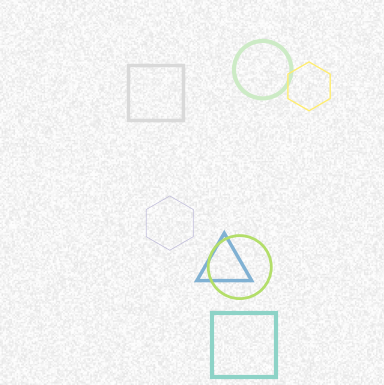[{"shape": "square", "thickness": 3, "radius": 0.42, "center": [0.633, 0.105]}, {"shape": "hexagon", "thickness": 0.5, "radius": 0.35, "center": [0.441, 0.421]}, {"shape": "triangle", "thickness": 2.5, "radius": 0.41, "center": [0.583, 0.312]}, {"shape": "circle", "thickness": 2, "radius": 0.41, "center": [0.623, 0.306]}, {"shape": "square", "thickness": 2.5, "radius": 0.36, "center": [0.403, 0.759]}, {"shape": "circle", "thickness": 3, "radius": 0.37, "center": [0.682, 0.819]}, {"shape": "hexagon", "thickness": 1, "radius": 0.32, "center": [0.803, 0.776]}]